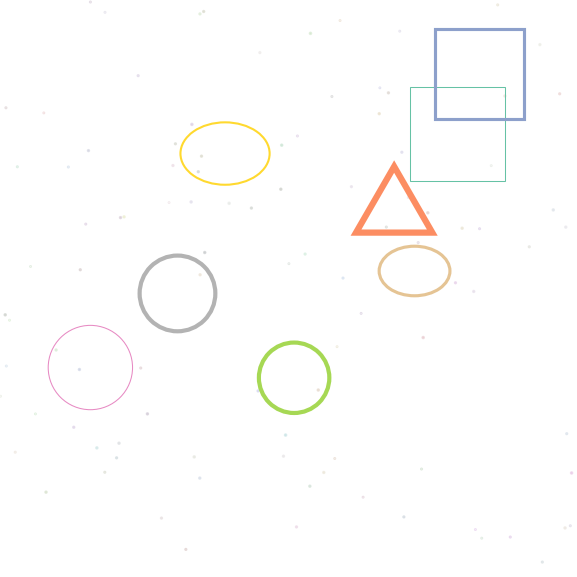[{"shape": "square", "thickness": 0.5, "radius": 0.41, "center": [0.792, 0.767]}, {"shape": "triangle", "thickness": 3, "radius": 0.38, "center": [0.683, 0.634]}, {"shape": "square", "thickness": 1.5, "radius": 0.39, "center": [0.83, 0.871]}, {"shape": "circle", "thickness": 0.5, "radius": 0.37, "center": [0.156, 0.363]}, {"shape": "circle", "thickness": 2, "radius": 0.3, "center": [0.509, 0.345]}, {"shape": "oval", "thickness": 1, "radius": 0.39, "center": [0.39, 0.733]}, {"shape": "oval", "thickness": 1.5, "radius": 0.31, "center": [0.718, 0.53]}, {"shape": "circle", "thickness": 2, "radius": 0.33, "center": [0.307, 0.491]}]